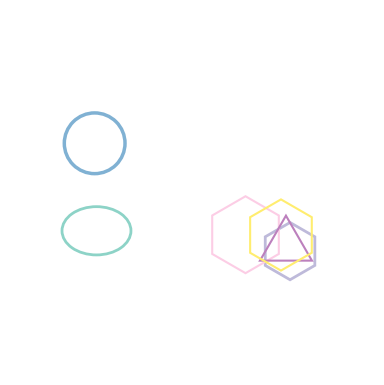[{"shape": "oval", "thickness": 2, "radius": 0.45, "center": [0.251, 0.401]}, {"shape": "hexagon", "thickness": 2, "radius": 0.37, "center": [0.753, 0.348]}, {"shape": "circle", "thickness": 2.5, "radius": 0.39, "center": [0.246, 0.628]}, {"shape": "hexagon", "thickness": 1.5, "radius": 0.5, "center": [0.638, 0.39]}, {"shape": "triangle", "thickness": 1.5, "radius": 0.39, "center": [0.743, 0.362]}, {"shape": "hexagon", "thickness": 1.5, "radius": 0.46, "center": [0.73, 0.39]}]